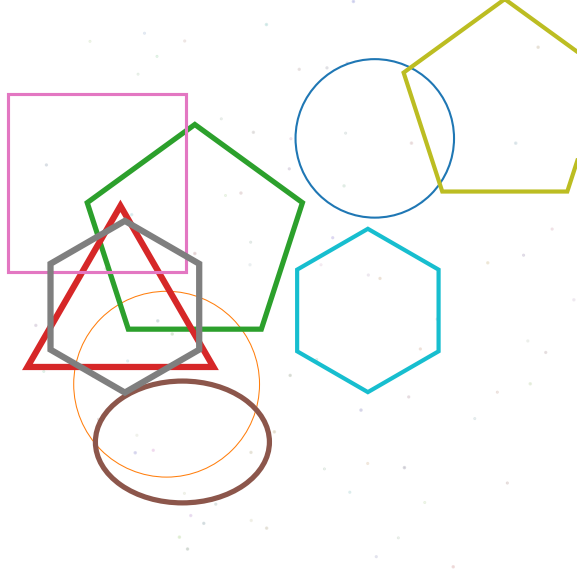[{"shape": "circle", "thickness": 1, "radius": 0.69, "center": [0.649, 0.759]}, {"shape": "circle", "thickness": 0.5, "radius": 0.8, "center": [0.289, 0.334]}, {"shape": "pentagon", "thickness": 2.5, "radius": 0.98, "center": [0.337, 0.588]}, {"shape": "triangle", "thickness": 3, "radius": 0.93, "center": [0.209, 0.457]}, {"shape": "oval", "thickness": 2.5, "radius": 0.75, "center": [0.316, 0.234]}, {"shape": "square", "thickness": 1.5, "radius": 0.77, "center": [0.168, 0.683]}, {"shape": "hexagon", "thickness": 3, "radius": 0.74, "center": [0.216, 0.468]}, {"shape": "pentagon", "thickness": 2, "radius": 0.92, "center": [0.874, 0.816]}, {"shape": "hexagon", "thickness": 2, "radius": 0.71, "center": [0.637, 0.462]}]